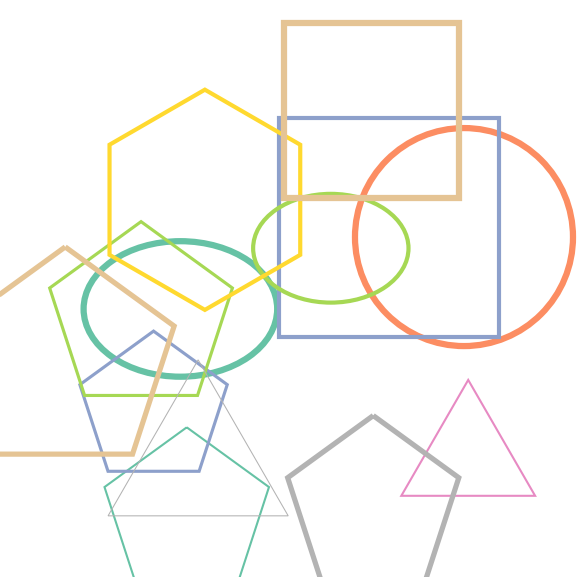[{"shape": "oval", "thickness": 3, "radius": 0.84, "center": [0.312, 0.464]}, {"shape": "pentagon", "thickness": 1, "radius": 0.75, "center": [0.323, 0.109]}, {"shape": "circle", "thickness": 3, "radius": 0.94, "center": [0.803, 0.589]}, {"shape": "pentagon", "thickness": 1.5, "radius": 0.67, "center": [0.266, 0.292]}, {"shape": "square", "thickness": 2, "radius": 0.95, "center": [0.674, 0.605]}, {"shape": "triangle", "thickness": 1, "radius": 0.67, "center": [0.811, 0.207]}, {"shape": "oval", "thickness": 2, "radius": 0.67, "center": [0.573, 0.569]}, {"shape": "pentagon", "thickness": 1.5, "radius": 0.83, "center": [0.244, 0.449]}, {"shape": "hexagon", "thickness": 2, "radius": 0.95, "center": [0.355, 0.653]}, {"shape": "square", "thickness": 3, "radius": 0.76, "center": [0.643, 0.808]}, {"shape": "pentagon", "thickness": 2.5, "radius": 0.99, "center": [0.113, 0.373]}, {"shape": "pentagon", "thickness": 2.5, "radius": 0.78, "center": [0.646, 0.124]}, {"shape": "triangle", "thickness": 0.5, "radius": 0.9, "center": [0.343, 0.196]}]